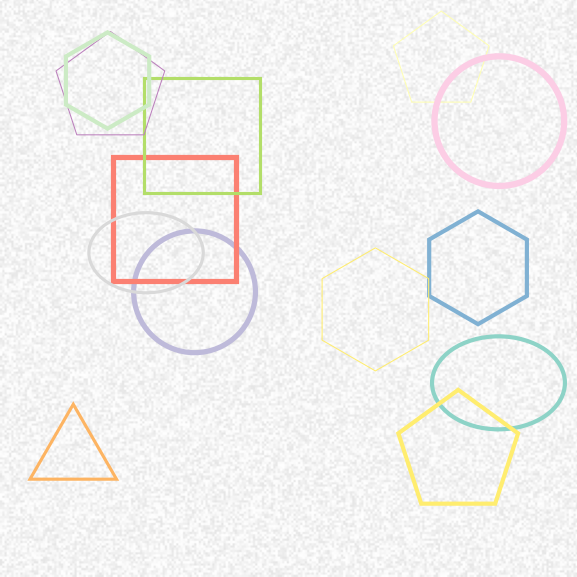[{"shape": "oval", "thickness": 2, "radius": 0.58, "center": [0.863, 0.336]}, {"shape": "pentagon", "thickness": 0.5, "radius": 0.44, "center": [0.764, 0.893]}, {"shape": "circle", "thickness": 2.5, "radius": 0.53, "center": [0.337, 0.494]}, {"shape": "square", "thickness": 2.5, "radius": 0.54, "center": [0.302, 0.619]}, {"shape": "hexagon", "thickness": 2, "radius": 0.49, "center": [0.828, 0.535]}, {"shape": "triangle", "thickness": 1.5, "radius": 0.43, "center": [0.127, 0.213]}, {"shape": "square", "thickness": 1.5, "radius": 0.5, "center": [0.35, 0.764]}, {"shape": "circle", "thickness": 3, "radius": 0.56, "center": [0.865, 0.789]}, {"shape": "oval", "thickness": 1.5, "radius": 0.5, "center": [0.253, 0.561]}, {"shape": "pentagon", "thickness": 0.5, "radius": 0.49, "center": [0.191, 0.846]}, {"shape": "hexagon", "thickness": 2, "radius": 0.42, "center": [0.186, 0.86]}, {"shape": "pentagon", "thickness": 2, "radius": 0.54, "center": [0.793, 0.215]}, {"shape": "hexagon", "thickness": 0.5, "radius": 0.53, "center": [0.65, 0.463]}]